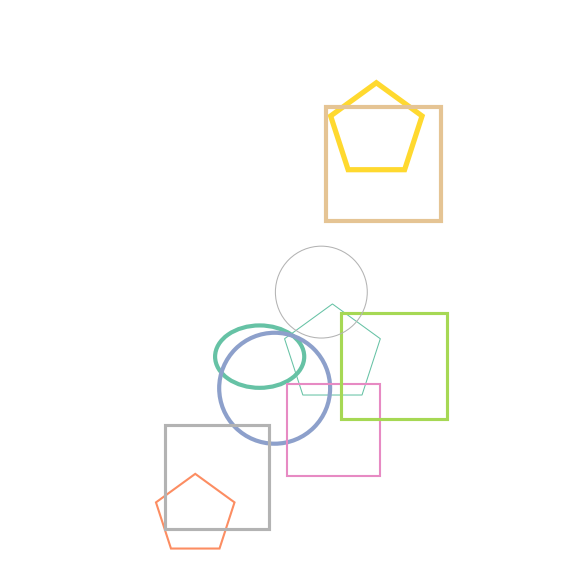[{"shape": "oval", "thickness": 2, "radius": 0.39, "center": [0.45, 0.382]}, {"shape": "pentagon", "thickness": 0.5, "radius": 0.44, "center": [0.576, 0.386]}, {"shape": "pentagon", "thickness": 1, "radius": 0.36, "center": [0.338, 0.107]}, {"shape": "circle", "thickness": 2, "radius": 0.48, "center": [0.476, 0.327]}, {"shape": "square", "thickness": 1, "radius": 0.4, "center": [0.578, 0.255]}, {"shape": "square", "thickness": 1.5, "radius": 0.46, "center": [0.682, 0.365]}, {"shape": "pentagon", "thickness": 2.5, "radius": 0.42, "center": [0.652, 0.773]}, {"shape": "square", "thickness": 2, "radius": 0.5, "center": [0.664, 0.715]}, {"shape": "square", "thickness": 1.5, "radius": 0.45, "center": [0.376, 0.173]}, {"shape": "circle", "thickness": 0.5, "radius": 0.4, "center": [0.556, 0.493]}]